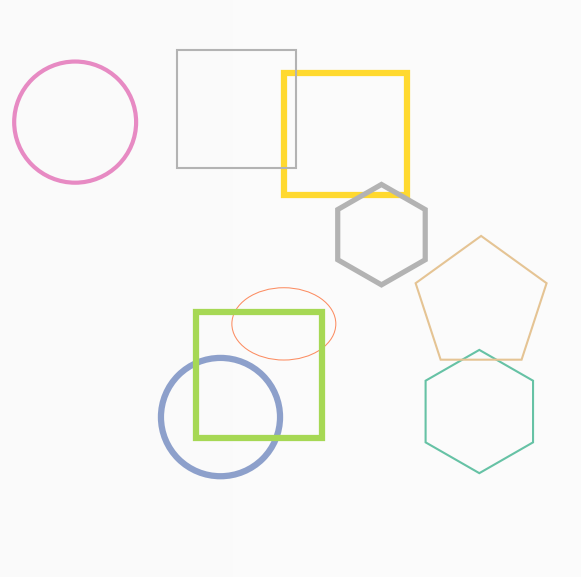[{"shape": "hexagon", "thickness": 1, "radius": 0.53, "center": [0.825, 0.287]}, {"shape": "oval", "thickness": 0.5, "radius": 0.45, "center": [0.488, 0.438]}, {"shape": "circle", "thickness": 3, "radius": 0.51, "center": [0.379, 0.277]}, {"shape": "circle", "thickness": 2, "radius": 0.52, "center": [0.129, 0.788]}, {"shape": "square", "thickness": 3, "radius": 0.54, "center": [0.446, 0.35]}, {"shape": "square", "thickness": 3, "radius": 0.53, "center": [0.595, 0.767]}, {"shape": "pentagon", "thickness": 1, "radius": 0.59, "center": [0.828, 0.472]}, {"shape": "square", "thickness": 1, "radius": 0.51, "center": [0.407, 0.81]}, {"shape": "hexagon", "thickness": 2.5, "radius": 0.43, "center": [0.656, 0.593]}]